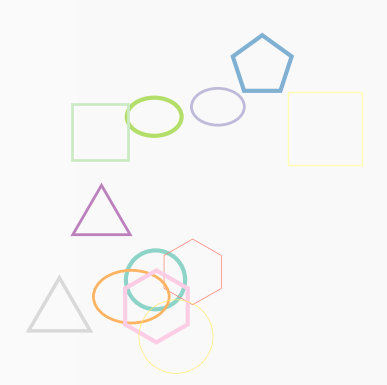[{"shape": "circle", "thickness": 3, "radius": 0.38, "center": [0.401, 0.273]}, {"shape": "square", "thickness": 1, "radius": 0.48, "center": [0.838, 0.667]}, {"shape": "oval", "thickness": 2, "radius": 0.34, "center": [0.562, 0.723]}, {"shape": "hexagon", "thickness": 0.5, "radius": 0.43, "center": [0.497, 0.294]}, {"shape": "pentagon", "thickness": 3, "radius": 0.4, "center": [0.677, 0.829]}, {"shape": "oval", "thickness": 2, "radius": 0.49, "center": [0.339, 0.229]}, {"shape": "oval", "thickness": 3, "radius": 0.35, "center": [0.398, 0.697]}, {"shape": "hexagon", "thickness": 3, "radius": 0.47, "center": [0.404, 0.204]}, {"shape": "triangle", "thickness": 2.5, "radius": 0.46, "center": [0.153, 0.187]}, {"shape": "triangle", "thickness": 2, "radius": 0.43, "center": [0.262, 0.433]}, {"shape": "square", "thickness": 2, "radius": 0.36, "center": [0.258, 0.657]}, {"shape": "circle", "thickness": 0.5, "radius": 0.48, "center": [0.454, 0.126]}]